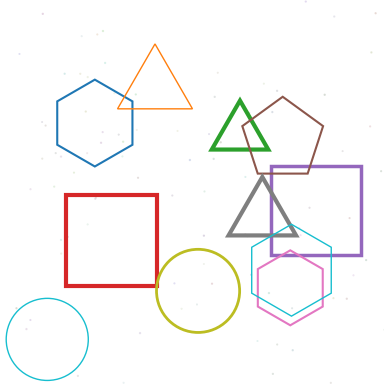[{"shape": "hexagon", "thickness": 1.5, "radius": 0.56, "center": [0.246, 0.68]}, {"shape": "triangle", "thickness": 1, "radius": 0.56, "center": [0.403, 0.773]}, {"shape": "triangle", "thickness": 3, "radius": 0.42, "center": [0.623, 0.654]}, {"shape": "square", "thickness": 3, "radius": 0.59, "center": [0.289, 0.375]}, {"shape": "square", "thickness": 2.5, "radius": 0.58, "center": [0.821, 0.453]}, {"shape": "pentagon", "thickness": 1.5, "radius": 0.55, "center": [0.734, 0.638]}, {"shape": "hexagon", "thickness": 1.5, "radius": 0.49, "center": [0.754, 0.252]}, {"shape": "triangle", "thickness": 3, "radius": 0.51, "center": [0.681, 0.439]}, {"shape": "circle", "thickness": 2, "radius": 0.54, "center": [0.514, 0.244]}, {"shape": "hexagon", "thickness": 1, "radius": 0.6, "center": [0.757, 0.298]}, {"shape": "circle", "thickness": 1, "radius": 0.53, "center": [0.123, 0.118]}]